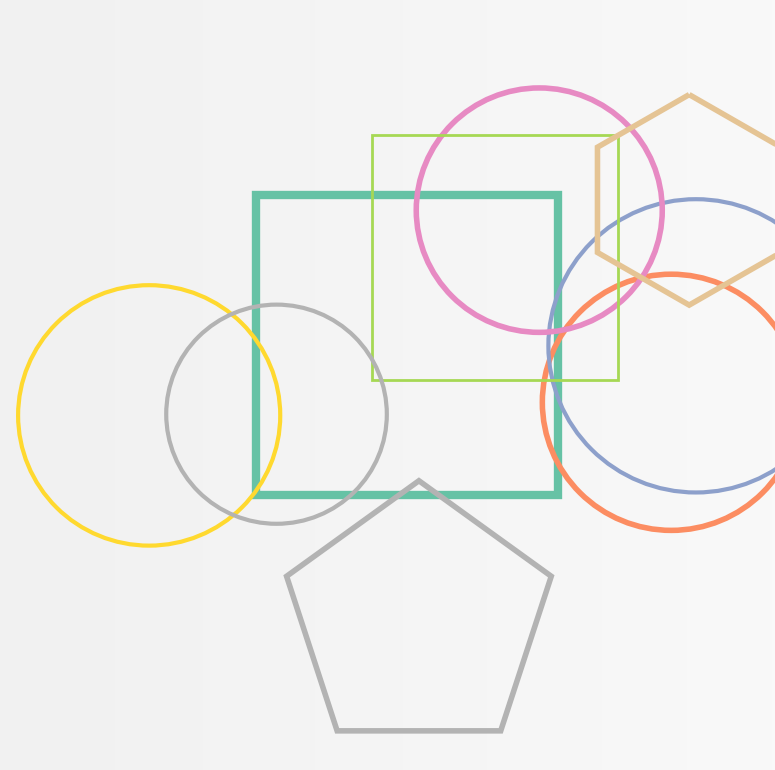[{"shape": "square", "thickness": 3, "radius": 0.98, "center": [0.525, 0.552]}, {"shape": "circle", "thickness": 2, "radius": 0.83, "center": [0.866, 0.478]}, {"shape": "circle", "thickness": 1.5, "radius": 0.95, "center": [0.898, 0.551]}, {"shape": "circle", "thickness": 2, "radius": 0.79, "center": [0.696, 0.727]}, {"shape": "square", "thickness": 1, "radius": 0.8, "center": [0.639, 0.665]}, {"shape": "circle", "thickness": 1.5, "radius": 0.85, "center": [0.192, 0.461]}, {"shape": "hexagon", "thickness": 2, "radius": 0.68, "center": [0.889, 0.74]}, {"shape": "circle", "thickness": 1.5, "radius": 0.71, "center": [0.357, 0.462]}, {"shape": "pentagon", "thickness": 2, "radius": 0.9, "center": [0.541, 0.196]}]